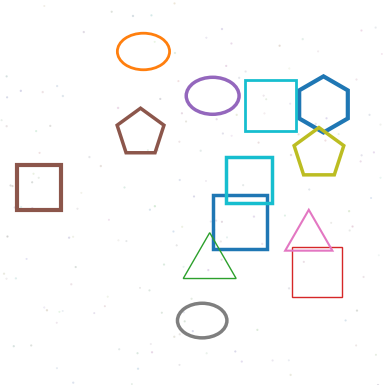[{"shape": "square", "thickness": 2.5, "radius": 0.35, "center": [0.623, 0.424]}, {"shape": "hexagon", "thickness": 3, "radius": 0.36, "center": [0.84, 0.729]}, {"shape": "oval", "thickness": 2, "radius": 0.34, "center": [0.373, 0.866]}, {"shape": "triangle", "thickness": 1, "radius": 0.4, "center": [0.545, 0.316]}, {"shape": "square", "thickness": 1, "radius": 0.32, "center": [0.823, 0.293]}, {"shape": "oval", "thickness": 2.5, "radius": 0.34, "center": [0.552, 0.751]}, {"shape": "square", "thickness": 3, "radius": 0.29, "center": [0.101, 0.512]}, {"shape": "pentagon", "thickness": 2.5, "radius": 0.32, "center": [0.365, 0.655]}, {"shape": "triangle", "thickness": 1.5, "radius": 0.35, "center": [0.802, 0.384]}, {"shape": "oval", "thickness": 2.5, "radius": 0.32, "center": [0.525, 0.167]}, {"shape": "pentagon", "thickness": 2.5, "radius": 0.34, "center": [0.828, 0.601]}, {"shape": "square", "thickness": 2.5, "radius": 0.3, "center": [0.647, 0.532]}, {"shape": "square", "thickness": 2, "radius": 0.33, "center": [0.703, 0.725]}]